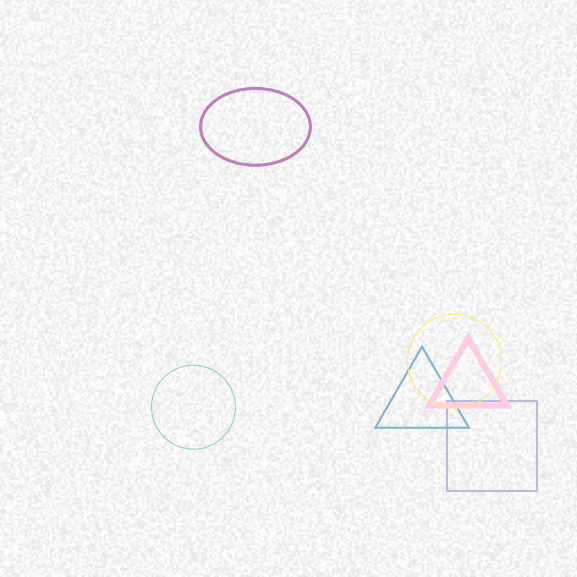[{"shape": "circle", "thickness": 0.5, "radius": 0.36, "center": [0.335, 0.294]}, {"shape": "square", "thickness": 1, "radius": 0.39, "center": [0.852, 0.227]}, {"shape": "triangle", "thickness": 1, "radius": 0.47, "center": [0.731, 0.305]}, {"shape": "triangle", "thickness": 3, "radius": 0.39, "center": [0.811, 0.336]}, {"shape": "oval", "thickness": 1.5, "radius": 0.48, "center": [0.442, 0.78]}, {"shape": "circle", "thickness": 0.5, "radius": 0.41, "center": [0.787, 0.374]}]